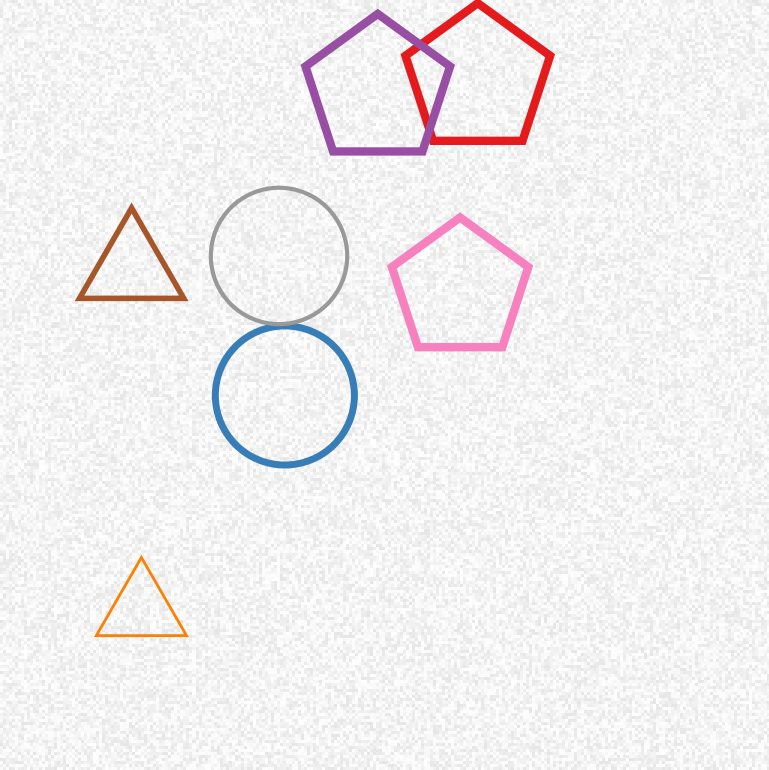[{"shape": "pentagon", "thickness": 3, "radius": 0.49, "center": [0.621, 0.897]}, {"shape": "circle", "thickness": 2.5, "radius": 0.45, "center": [0.37, 0.486]}, {"shape": "pentagon", "thickness": 3, "radius": 0.49, "center": [0.491, 0.883]}, {"shape": "triangle", "thickness": 1, "radius": 0.34, "center": [0.184, 0.208]}, {"shape": "triangle", "thickness": 2, "radius": 0.39, "center": [0.171, 0.652]}, {"shape": "pentagon", "thickness": 3, "radius": 0.47, "center": [0.598, 0.624]}, {"shape": "circle", "thickness": 1.5, "radius": 0.44, "center": [0.362, 0.668]}]